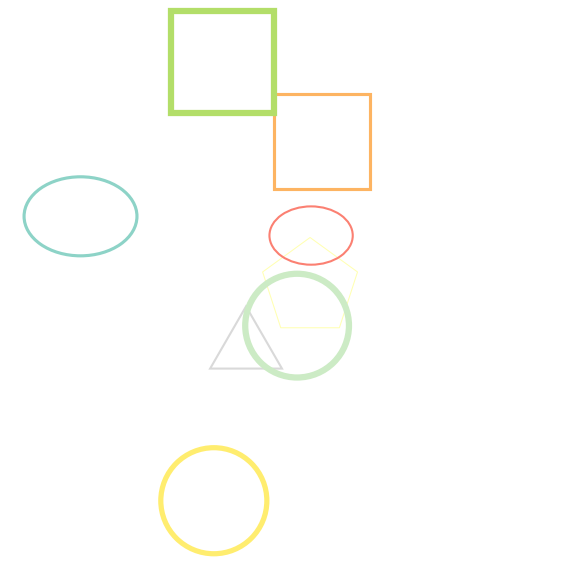[{"shape": "oval", "thickness": 1.5, "radius": 0.49, "center": [0.139, 0.625]}, {"shape": "pentagon", "thickness": 0.5, "radius": 0.43, "center": [0.537, 0.501]}, {"shape": "oval", "thickness": 1, "radius": 0.36, "center": [0.539, 0.591]}, {"shape": "square", "thickness": 1.5, "radius": 0.41, "center": [0.558, 0.754]}, {"shape": "square", "thickness": 3, "radius": 0.44, "center": [0.385, 0.892]}, {"shape": "triangle", "thickness": 1, "radius": 0.36, "center": [0.426, 0.397]}, {"shape": "circle", "thickness": 3, "radius": 0.45, "center": [0.514, 0.435]}, {"shape": "circle", "thickness": 2.5, "radius": 0.46, "center": [0.37, 0.132]}]